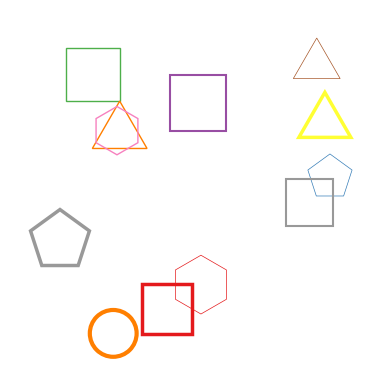[{"shape": "square", "thickness": 2.5, "radius": 0.33, "center": [0.433, 0.197]}, {"shape": "hexagon", "thickness": 0.5, "radius": 0.38, "center": [0.522, 0.261]}, {"shape": "pentagon", "thickness": 0.5, "radius": 0.3, "center": [0.857, 0.54]}, {"shape": "square", "thickness": 1, "radius": 0.35, "center": [0.242, 0.807]}, {"shape": "square", "thickness": 1.5, "radius": 0.37, "center": [0.514, 0.733]}, {"shape": "circle", "thickness": 3, "radius": 0.3, "center": [0.294, 0.134]}, {"shape": "triangle", "thickness": 1, "radius": 0.41, "center": [0.311, 0.655]}, {"shape": "triangle", "thickness": 2.5, "radius": 0.39, "center": [0.844, 0.682]}, {"shape": "triangle", "thickness": 0.5, "radius": 0.35, "center": [0.823, 0.831]}, {"shape": "hexagon", "thickness": 1, "radius": 0.31, "center": [0.304, 0.661]}, {"shape": "square", "thickness": 1.5, "radius": 0.31, "center": [0.803, 0.474]}, {"shape": "pentagon", "thickness": 2.5, "radius": 0.4, "center": [0.156, 0.375]}]